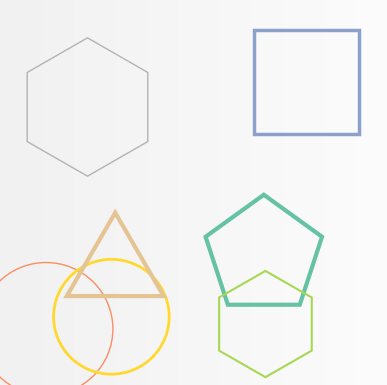[{"shape": "pentagon", "thickness": 3, "radius": 0.79, "center": [0.681, 0.336]}, {"shape": "circle", "thickness": 1, "radius": 0.86, "center": [0.119, 0.146]}, {"shape": "square", "thickness": 2.5, "radius": 0.68, "center": [0.791, 0.786]}, {"shape": "hexagon", "thickness": 1.5, "radius": 0.69, "center": [0.685, 0.158]}, {"shape": "circle", "thickness": 2, "radius": 0.75, "center": [0.287, 0.177]}, {"shape": "triangle", "thickness": 3, "radius": 0.72, "center": [0.297, 0.303]}, {"shape": "hexagon", "thickness": 1, "radius": 0.9, "center": [0.226, 0.722]}]